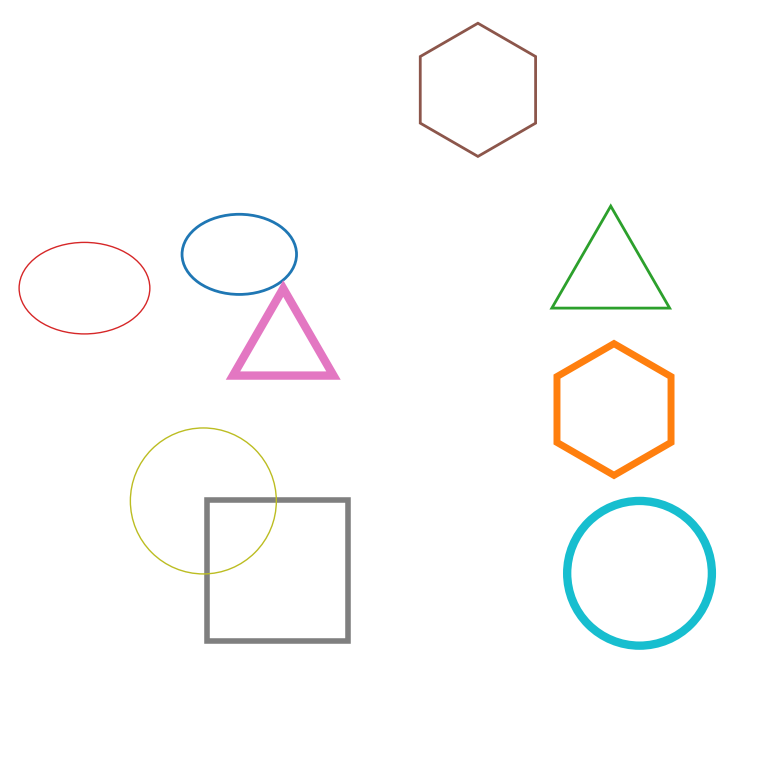[{"shape": "oval", "thickness": 1, "radius": 0.37, "center": [0.311, 0.67]}, {"shape": "hexagon", "thickness": 2.5, "radius": 0.43, "center": [0.797, 0.468]}, {"shape": "triangle", "thickness": 1, "radius": 0.44, "center": [0.793, 0.644]}, {"shape": "oval", "thickness": 0.5, "radius": 0.42, "center": [0.11, 0.626]}, {"shape": "hexagon", "thickness": 1, "radius": 0.43, "center": [0.621, 0.883]}, {"shape": "triangle", "thickness": 3, "radius": 0.38, "center": [0.368, 0.55]}, {"shape": "square", "thickness": 2, "radius": 0.46, "center": [0.361, 0.259]}, {"shape": "circle", "thickness": 0.5, "radius": 0.47, "center": [0.264, 0.349]}, {"shape": "circle", "thickness": 3, "radius": 0.47, "center": [0.831, 0.255]}]